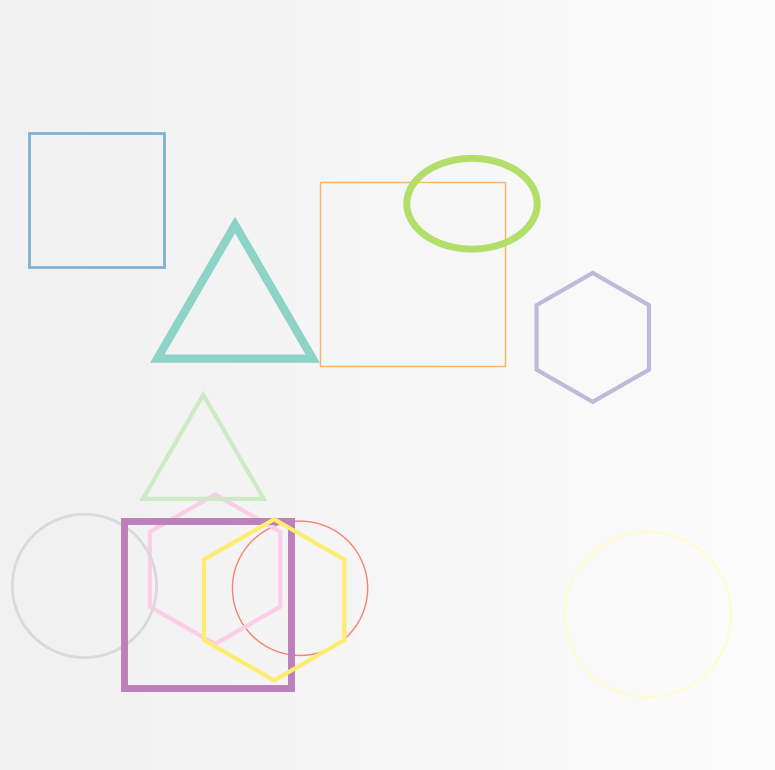[{"shape": "triangle", "thickness": 3, "radius": 0.58, "center": [0.303, 0.592]}, {"shape": "circle", "thickness": 0.5, "radius": 0.54, "center": [0.836, 0.202]}, {"shape": "hexagon", "thickness": 1.5, "radius": 0.42, "center": [0.765, 0.562]}, {"shape": "circle", "thickness": 0.5, "radius": 0.44, "center": [0.387, 0.236]}, {"shape": "square", "thickness": 1, "radius": 0.44, "center": [0.125, 0.74]}, {"shape": "square", "thickness": 0.5, "radius": 0.6, "center": [0.532, 0.644]}, {"shape": "oval", "thickness": 2.5, "radius": 0.42, "center": [0.609, 0.735]}, {"shape": "hexagon", "thickness": 1.5, "radius": 0.49, "center": [0.278, 0.261]}, {"shape": "circle", "thickness": 1, "radius": 0.47, "center": [0.109, 0.239]}, {"shape": "square", "thickness": 2.5, "radius": 0.54, "center": [0.268, 0.215]}, {"shape": "triangle", "thickness": 1.5, "radius": 0.45, "center": [0.262, 0.397]}, {"shape": "hexagon", "thickness": 1.5, "radius": 0.52, "center": [0.354, 0.221]}]